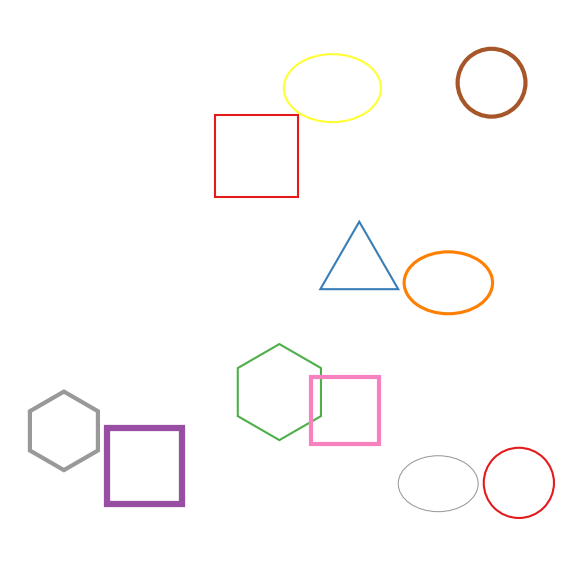[{"shape": "circle", "thickness": 1, "radius": 0.3, "center": [0.898, 0.163]}, {"shape": "square", "thickness": 1, "radius": 0.36, "center": [0.444, 0.729]}, {"shape": "triangle", "thickness": 1, "radius": 0.39, "center": [0.622, 0.537]}, {"shape": "hexagon", "thickness": 1, "radius": 0.42, "center": [0.484, 0.32]}, {"shape": "square", "thickness": 3, "radius": 0.33, "center": [0.25, 0.192]}, {"shape": "oval", "thickness": 1.5, "radius": 0.38, "center": [0.776, 0.509]}, {"shape": "oval", "thickness": 1, "radius": 0.42, "center": [0.576, 0.847]}, {"shape": "circle", "thickness": 2, "radius": 0.29, "center": [0.851, 0.856]}, {"shape": "square", "thickness": 2, "radius": 0.29, "center": [0.597, 0.288]}, {"shape": "hexagon", "thickness": 2, "radius": 0.34, "center": [0.111, 0.253]}, {"shape": "oval", "thickness": 0.5, "radius": 0.35, "center": [0.759, 0.162]}]